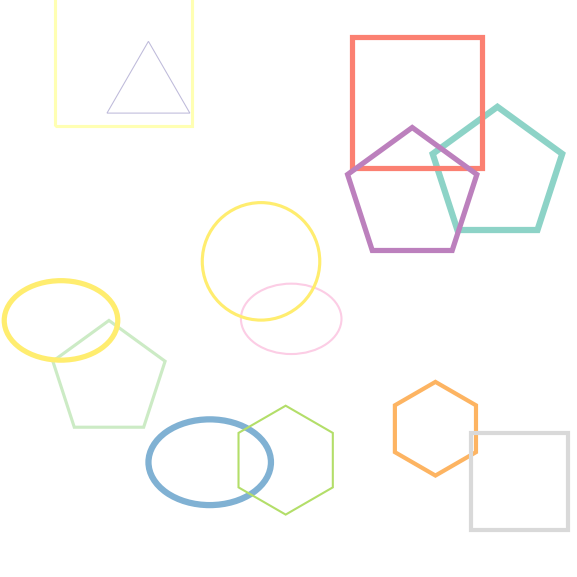[{"shape": "pentagon", "thickness": 3, "radius": 0.59, "center": [0.861, 0.696]}, {"shape": "square", "thickness": 1.5, "radius": 0.59, "center": [0.214, 0.899]}, {"shape": "triangle", "thickness": 0.5, "radius": 0.41, "center": [0.257, 0.845]}, {"shape": "square", "thickness": 2.5, "radius": 0.57, "center": [0.722, 0.822]}, {"shape": "oval", "thickness": 3, "radius": 0.53, "center": [0.363, 0.199]}, {"shape": "hexagon", "thickness": 2, "radius": 0.41, "center": [0.754, 0.257]}, {"shape": "hexagon", "thickness": 1, "radius": 0.47, "center": [0.495, 0.202]}, {"shape": "oval", "thickness": 1, "radius": 0.44, "center": [0.504, 0.447]}, {"shape": "square", "thickness": 2, "radius": 0.42, "center": [0.9, 0.165]}, {"shape": "pentagon", "thickness": 2.5, "radius": 0.59, "center": [0.714, 0.661]}, {"shape": "pentagon", "thickness": 1.5, "radius": 0.51, "center": [0.189, 0.342]}, {"shape": "oval", "thickness": 2.5, "radius": 0.49, "center": [0.106, 0.444]}, {"shape": "circle", "thickness": 1.5, "radius": 0.51, "center": [0.452, 0.547]}]